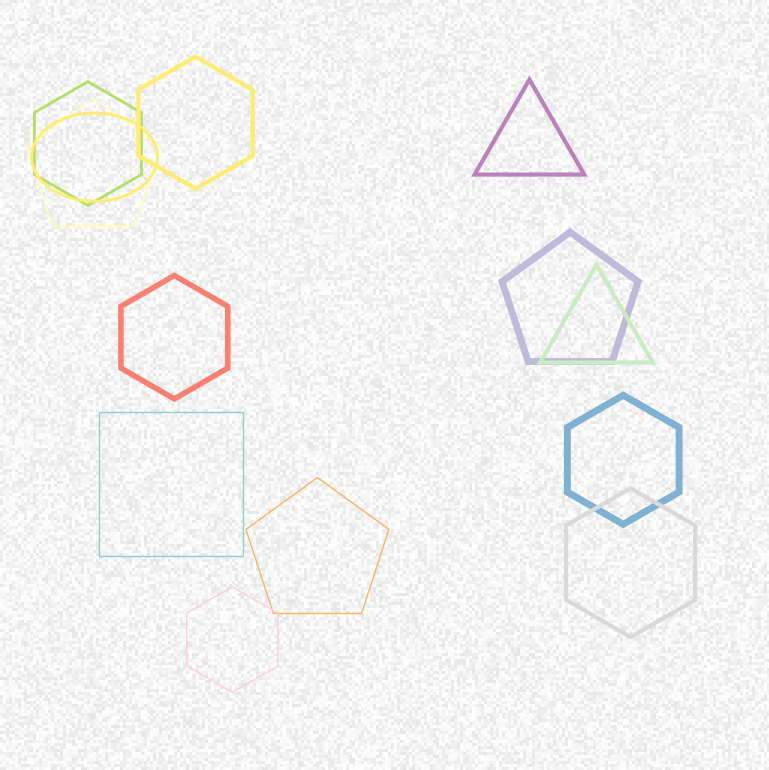[{"shape": "square", "thickness": 0.5, "radius": 0.47, "center": [0.222, 0.372]}, {"shape": "pentagon", "thickness": 0.5, "radius": 0.46, "center": [0.122, 0.781]}, {"shape": "pentagon", "thickness": 2.5, "radius": 0.46, "center": [0.74, 0.606]}, {"shape": "hexagon", "thickness": 2, "radius": 0.4, "center": [0.226, 0.562]}, {"shape": "hexagon", "thickness": 2.5, "radius": 0.42, "center": [0.809, 0.403]}, {"shape": "pentagon", "thickness": 0.5, "radius": 0.49, "center": [0.412, 0.282]}, {"shape": "hexagon", "thickness": 1, "radius": 0.4, "center": [0.114, 0.814]}, {"shape": "hexagon", "thickness": 0.5, "radius": 0.34, "center": [0.302, 0.169]}, {"shape": "hexagon", "thickness": 1.5, "radius": 0.48, "center": [0.819, 0.269]}, {"shape": "triangle", "thickness": 1.5, "radius": 0.41, "center": [0.688, 0.814]}, {"shape": "triangle", "thickness": 1.5, "radius": 0.42, "center": [0.775, 0.571]}, {"shape": "hexagon", "thickness": 1.5, "radius": 0.43, "center": [0.254, 0.841]}, {"shape": "oval", "thickness": 1, "radius": 0.41, "center": [0.123, 0.796]}]